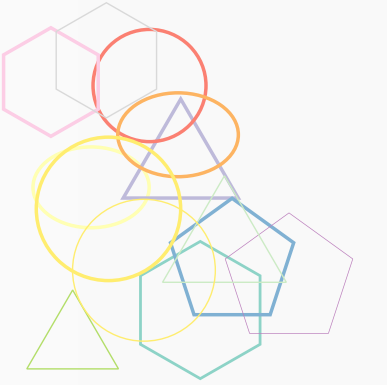[{"shape": "hexagon", "thickness": 2, "radius": 0.89, "center": [0.517, 0.195]}, {"shape": "oval", "thickness": 2.5, "radius": 0.75, "center": [0.235, 0.513]}, {"shape": "triangle", "thickness": 2.5, "radius": 0.86, "center": [0.466, 0.571]}, {"shape": "circle", "thickness": 2.5, "radius": 0.73, "center": [0.386, 0.778]}, {"shape": "pentagon", "thickness": 2.5, "radius": 0.84, "center": [0.599, 0.318]}, {"shape": "oval", "thickness": 2.5, "radius": 0.78, "center": [0.46, 0.65]}, {"shape": "triangle", "thickness": 1, "radius": 0.68, "center": [0.187, 0.11]}, {"shape": "hexagon", "thickness": 2.5, "radius": 0.7, "center": [0.131, 0.787]}, {"shape": "hexagon", "thickness": 1, "radius": 0.75, "center": [0.275, 0.843]}, {"shape": "pentagon", "thickness": 0.5, "radius": 0.87, "center": [0.746, 0.274]}, {"shape": "triangle", "thickness": 1, "radius": 0.92, "center": [0.579, 0.359]}, {"shape": "circle", "thickness": 2.5, "radius": 0.93, "center": [0.28, 0.457]}, {"shape": "circle", "thickness": 1, "radius": 0.92, "center": [0.371, 0.298]}]